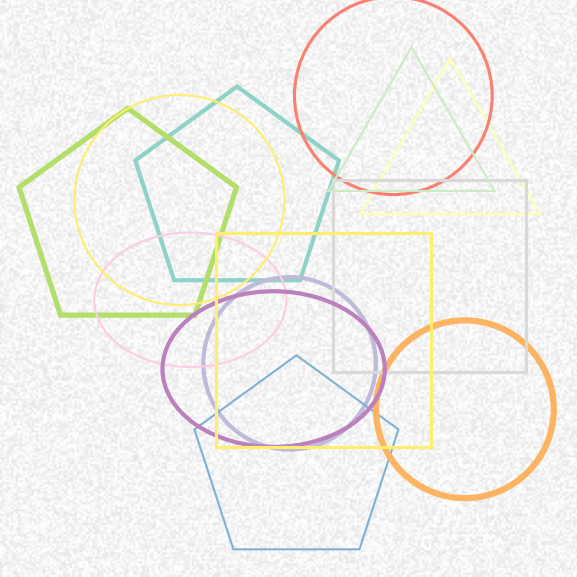[{"shape": "pentagon", "thickness": 2, "radius": 0.93, "center": [0.411, 0.664]}, {"shape": "triangle", "thickness": 1, "radius": 0.9, "center": [0.78, 0.718]}, {"shape": "circle", "thickness": 2, "radius": 0.75, "center": [0.501, 0.37]}, {"shape": "circle", "thickness": 1.5, "radius": 0.86, "center": [0.681, 0.833]}, {"shape": "pentagon", "thickness": 1, "radius": 0.93, "center": [0.513, 0.198]}, {"shape": "circle", "thickness": 3, "radius": 0.77, "center": [0.805, 0.29]}, {"shape": "pentagon", "thickness": 2.5, "radius": 0.99, "center": [0.221, 0.614]}, {"shape": "oval", "thickness": 1, "radius": 0.83, "center": [0.33, 0.48]}, {"shape": "square", "thickness": 1.5, "radius": 0.83, "center": [0.744, 0.521]}, {"shape": "oval", "thickness": 2, "radius": 0.96, "center": [0.474, 0.36]}, {"shape": "triangle", "thickness": 1, "radius": 0.83, "center": [0.712, 0.751]}, {"shape": "circle", "thickness": 1, "radius": 0.91, "center": [0.311, 0.653]}, {"shape": "square", "thickness": 1.5, "radius": 0.93, "center": [0.56, 0.41]}]